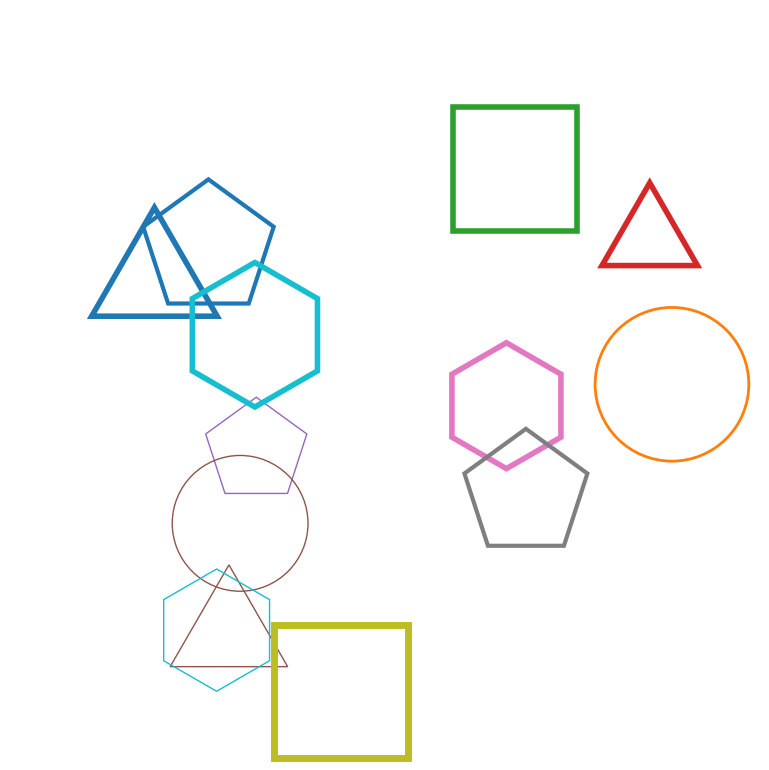[{"shape": "pentagon", "thickness": 1.5, "radius": 0.45, "center": [0.271, 0.678]}, {"shape": "triangle", "thickness": 2, "radius": 0.47, "center": [0.201, 0.636]}, {"shape": "circle", "thickness": 1, "radius": 0.5, "center": [0.873, 0.501]}, {"shape": "square", "thickness": 2, "radius": 0.4, "center": [0.669, 0.781]}, {"shape": "triangle", "thickness": 2, "radius": 0.36, "center": [0.844, 0.691]}, {"shape": "pentagon", "thickness": 0.5, "radius": 0.35, "center": [0.333, 0.415]}, {"shape": "triangle", "thickness": 0.5, "radius": 0.44, "center": [0.297, 0.178]}, {"shape": "circle", "thickness": 0.5, "radius": 0.44, "center": [0.312, 0.32]}, {"shape": "hexagon", "thickness": 2, "radius": 0.41, "center": [0.658, 0.473]}, {"shape": "pentagon", "thickness": 1.5, "radius": 0.42, "center": [0.683, 0.359]}, {"shape": "square", "thickness": 2.5, "radius": 0.43, "center": [0.443, 0.102]}, {"shape": "hexagon", "thickness": 2, "radius": 0.47, "center": [0.331, 0.565]}, {"shape": "hexagon", "thickness": 0.5, "radius": 0.4, "center": [0.281, 0.182]}]